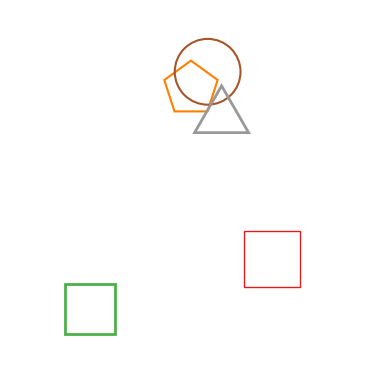[{"shape": "square", "thickness": 1, "radius": 0.37, "center": [0.706, 0.328]}, {"shape": "square", "thickness": 2, "radius": 0.33, "center": [0.234, 0.197]}, {"shape": "pentagon", "thickness": 1.5, "radius": 0.36, "center": [0.496, 0.77]}, {"shape": "circle", "thickness": 1.5, "radius": 0.43, "center": [0.539, 0.814]}, {"shape": "triangle", "thickness": 2, "radius": 0.41, "center": [0.576, 0.696]}]